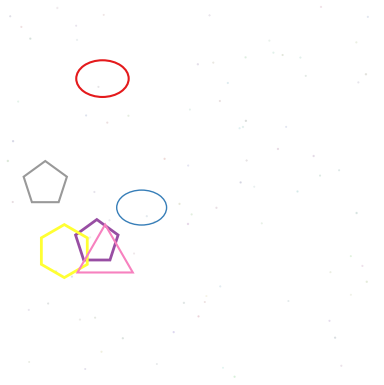[{"shape": "oval", "thickness": 1.5, "radius": 0.34, "center": [0.266, 0.796]}, {"shape": "oval", "thickness": 1, "radius": 0.32, "center": [0.368, 0.461]}, {"shape": "pentagon", "thickness": 2, "radius": 0.29, "center": [0.252, 0.372]}, {"shape": "hexagon", "thickness": 2, "radius": 0.34, "center": [0.167, 0.348]}, {"shape": "triangle", "thickness": 1.5, "radius": 0.41, "center": [0.273, 0.334]}, {"shape": "pentagon", "thickness": 1.5, "radius": 0.3, "center": [0.118, 0.523]}]